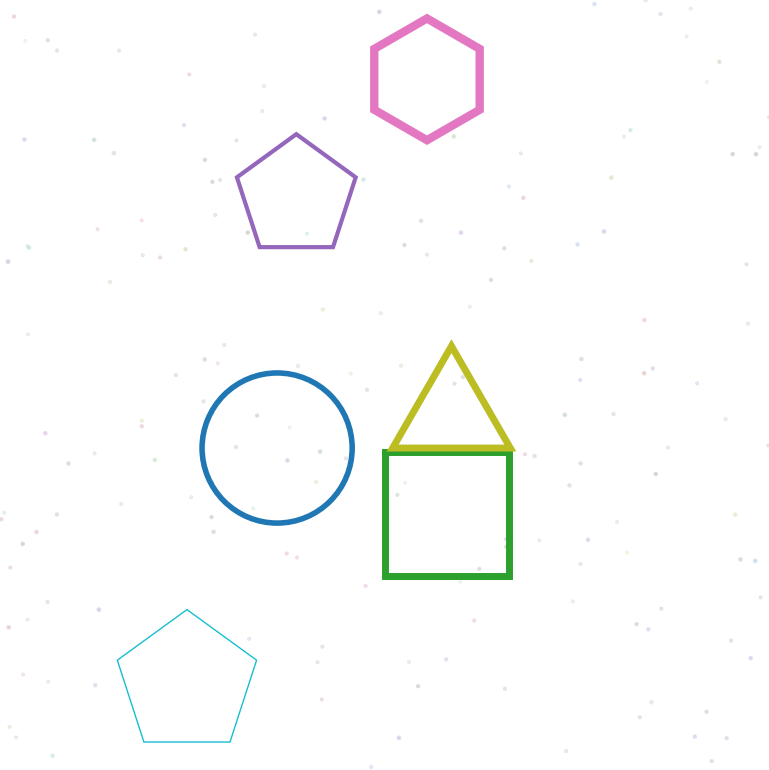[{"shape": "circle", "thickness": 2, "radius": 0.49, "center": [0.36, 0.418]}, {"shape": "square", "thickness": 2.5, "radius": 0.4, "center": [0.58, 0.332]}, {"shape": "pentagon", "thickness": 1.5, "radius": 0.41, "center": [0.385, 0.745]}, {"shape": "hexagon", "thickness": 3, "radius": 0.4, "center": [0.555, 0.897]}, {"shape": "triangle", "thickness": 2.5, "radius": 0.44, "center": [0.586, 0.462]}, {"shape": "pentagon", "thickness": 0.5, "radius": 0.48, "center": [0.243, 0.113]}]